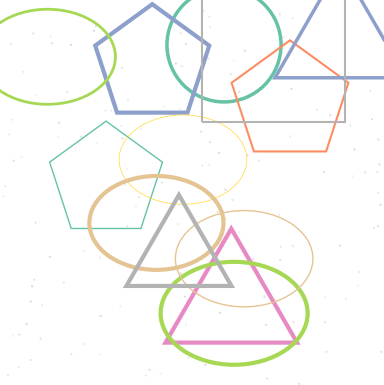[{"shape": "pentagon", "thickness": 1, "radius": 0.77, "center": [0.276, 0.531]}, {"shape": "circle", "thickness": 2.5, "radius": 0.74, "center": [0.582, 0.883]}, {"shape": "pentagon", "thickness": 1.5, "radius": 0.8, "center": [0.753, 0.736]}, {"shape": "triangle", "thickness": 2.5, "radius": 0.98, "center": [0.885, 0.896]}, {"shape": "pentagon", "thickness": 3, "radius": 0.78, "center": [0.395, 0.833]}, {"shape": "triangle", "thickness": 3, "radius": 0.99, "center": [0.601, 0.209]}, {"shape": "oval", "thickness": 3, "radius": 0.95, "center": [0.608, 0.186]}, {"shape": "oval", "thickness": 2, "radius": 0.88, "center": [0.123, 0.852]}, {"shape": "oval", "thickness": 0.5, "radius": 0.83, "center": [0.475, 0.585]}, {"shape": "oval", "thickness": 1, "radius": 0.89, "center": [0.634, 0.328]}, {"shape": "oval", "thickness": 3, "radius": 0.87, "center": [0.406, 0.421]}, {"shape": "square", "thickness": 1.5, "radius": 0.93, "center": [0.709, 0.868]}, {"shape": "triangle", "thickness": 3, "radius": 0.79, "center": [0.465, 0.336]}]